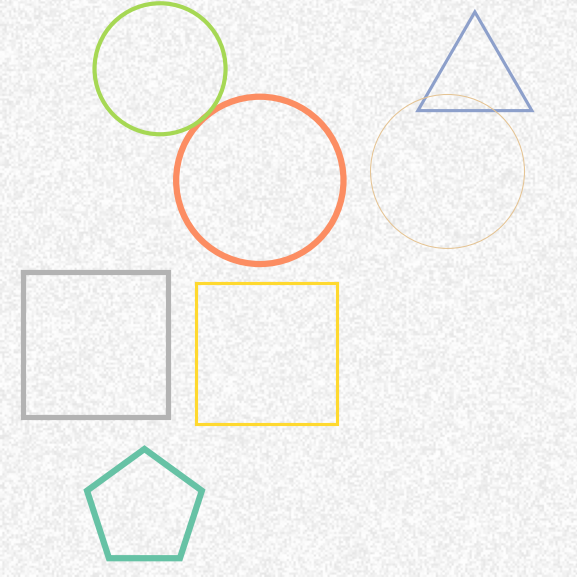[{"shape": "pentagon", "thickness": 3, "radius": 0.52, "center": [0.25, 0.117]}, {"shape": "circle", "thickness": 3, "radius": 0.72, "center": [0.45, 0.687]}, {"shape": "triangle", "thickness": 1.5, "radius": 0.57, "center": [0.822, 0.865]}, {"shape": "circle", "thickness": 2, "radius": 0.57, "center": [0.277, 0.88]}, {"shape": "square", "thickness": 1.5, "radius": 0.61, "center": [0.462, 0.387]}, {"shape": "circle", "thickness": 0.5, "radius": 0.67, "center": [0.775, 0.702]}, {"shape": "square", "thickness": 2.5, "radius": 0.63, "center": [0.165, 0.403]}]